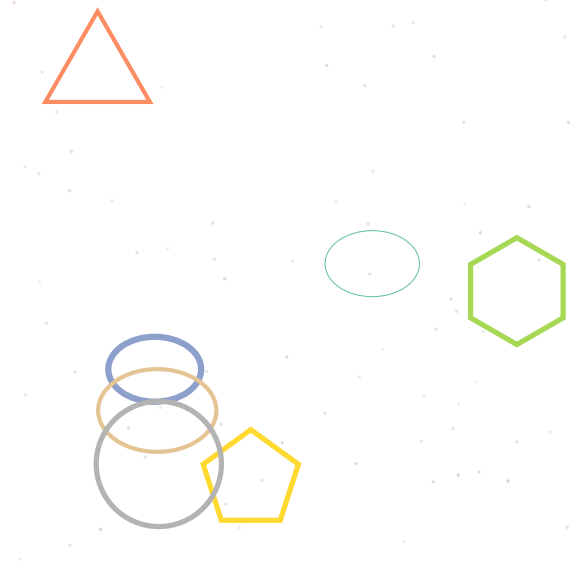[{"shape": "oval", "thickness": 0.5, "radius": 0.41, "center": [0.645, 0.543]}, {"shape": "triangle", "thickness": 2, "radius": 0.52, "center": [0.169, 0.875]}, {"shape": "oval", "thickness": 3, "radius": 0.4, "center": [0.268, 0.36]}, {"shape": "hexagon", "thickness": 2.5, "radius": 0.46, "center": [0.895, 0.495]}, {"shape": "pentagon", "thickness": 2.5, "radius": 0.43, "center": [0.434, 0.168]}, {"shape": "oval", "thickness": 2, "radius": 0.51, "center": [0.272, 0.288]}, {"shape": "circle", "thickness": 2.5, "radius": 0.54, "center": [0.275, 0.196]}]